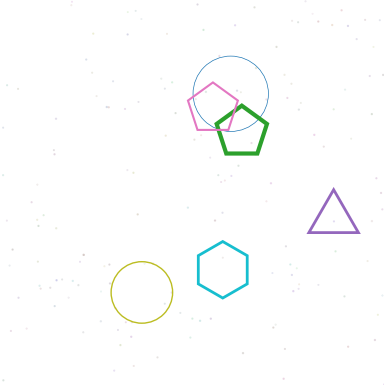[{"shape": "circle", "thickness": 0.5, "radius": 0.49, "center": [0.599, 0.756]}, {"shape": "pentagon", "thickness": 3, "radius": 0.34, "center": [0.628, 0.657]}, {"shape": "triangle", "thickness": 2, "radius": 0.37, "center": [0.867, 0.433]}, {"shape": "pentagon", "thickness": 1.5, "radius": 0.34, "center": [0.553, 0.718]}, {"shape": "circle", "thickness": 1, "radius": 0.4, "center": [0.368, 0.24]}, {"shape": "hexagon", "thickness": 2, "radius": 0.37, "center": [0.579, 0.299]}]